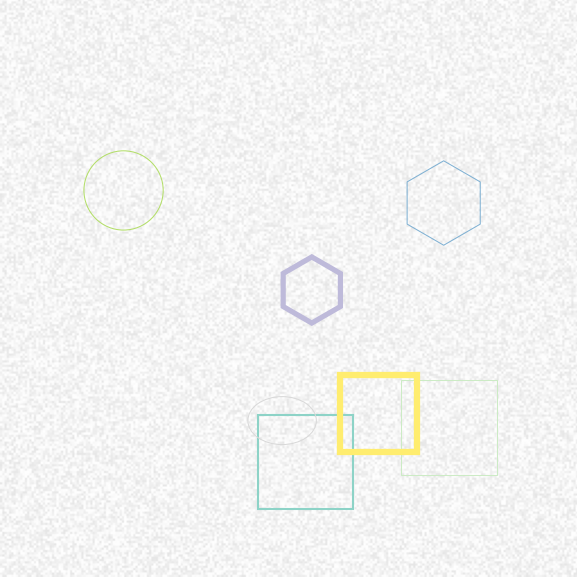[{"shape": "square", "thickness": 1, "radius": 0.41, "center": [0.529, 0.199]}, {"shape": "hexagon", "thickness": 2.5, "radius": 0.29, "center": [0.54, 0.497]}, {"shape": "hexagon", "thickness": 0.5, "radius": 0.37, "center": [0.768, 0.648]}, {"shape": "circle", "thickness": 0.5, "radius": 0.34, "center": [0.214, 0.669]}, {"shape": "oval", "thickness": 0.5, "radius": 0.3, "center": [0.488, 0.271]}, {"shape": "square", "thickness": 0.5, "radius": 0.41, "center": [0.777, 0.259]}, {"shape": "square", "thickness": 3, "radius": 0.33, "center": [0.656, 0.284]}]